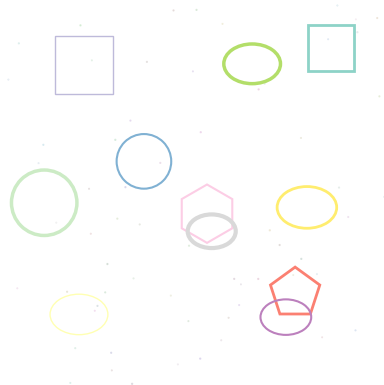[{"shape": "square", "thickness": 2, "radius": 0.3, "center": [0.86, 0.875]}, {"shape": "oval", "thickness": 1, "radius": 0.38, "center": [0.205, 0.183]}, {"shape": "square", "thickness": 1, "radius": 0.38, "center": [0.219, 0.831]}, {"shape": "pentagon", "thickness": 2, "radius": 0.34, "center": [0.767, 0.239]}, {"shape": "circle", "thickness": 1.5, "radius": 0.35, "center": [0.374, 0.581]}, {"shape": "oval", "thickness": 2.5, "radius": 0.37, "center": [0.655, 0.834]}, {"shape": "hexagon", "thickness": 1.5, "radius": 0.38, "center": [0.538, 0.445]}, {"shape": "oval", "thickness": 3, "radius": 0.31, "center": [0.55, 0.399]}, {"shape": "oval", "thickness": 1.5, "radius": 0.33, "center": [0.742, 0.176]}, {"shape": "circle", "thickness": 2.5, "radius": 0.43, "center": [0.115, 0.473]}, {"shape": "oval", "thickness": 2, "radius": 0.39, "center": [0.797, 0.461]}]